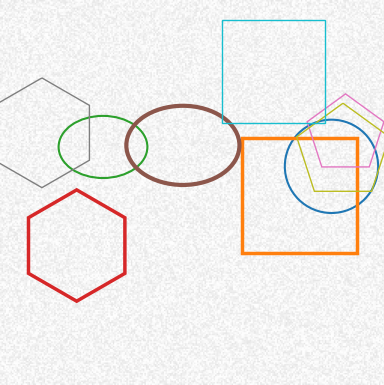[{"shape": "circle", "thickness": 1.5, "radius": 0.61, "center": [0.861, 0.568]}, {"shape": "square", "thickness": 2.5, "radius": 0.75, "center": [0.777, 0.492]}, {"shape": "oval", "thickness": 1.5, "radius": 0.58, "center": [0.268, 0.618]}, {"shape": "hexagon", "thickness": 2.5, "radius": 0.72, "center": [0.199, 0.362]}, {"shape": "oval", "thickness": 3, "radius": 0.73, "center": [0.475, 0.622]}, {"shape": "pentagon", "thickness": 1, "radius": 0.52, "center": [0.898, 0.651]}, {"shape": "hexagon", "thickness": 1, "radius": 0.71, "center": [0.109, 0.655]}, {"shape": "pentagon", "thickness": 1, "radius": 0.63, "center": [0.891, 0.605]}, {"shape": "square", "thickness": 1, "radius": 0.67, "center": [0.711, 0.815]}]